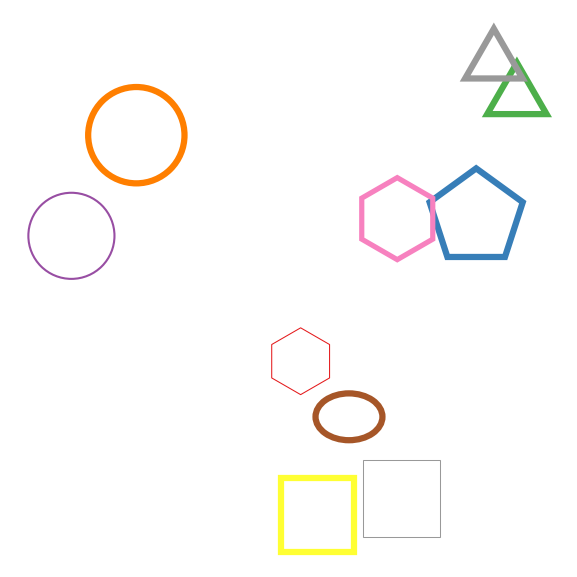[{"shape": "hexagon", "thickness": 0.5, "radius": 0.29, "center": [0.521, 0.374]}, {"shape": "pentagon", "thickness": 3, "radius": 0.42, "center": [0.825, 0.623]}, {"shape": "triangle", "thickness": 3, "radius": 0.3, "center": [0.895, 0.831]}, {"shape": "circle", "thickness": 1, "radius": 0.37, "center": [0.124, 0.591]}, {"shape": "circle", "thickness": 3, "radius": 0.42, "center": [0.236, 0.765]}, {"shape": "square", "thickness": 3, "radius": 0.32, "center": [0.549, 0.107]}, {"shape": "oval", "thickness": 3, "radius": 0.29, "center": [0.604, 0.277]}, {"shape": "hexagon", "thickness": 2.5, "radius": 0.35, "center": [0.688, 0.621]}, {"shape": "triangle", "thickness": 3, "radius": 0.29, "center": [0.855, 0.892]}, {"shape": "square", "thickness": 0.5, "radius": 0.33, "center": [0.695, 0.135]}]